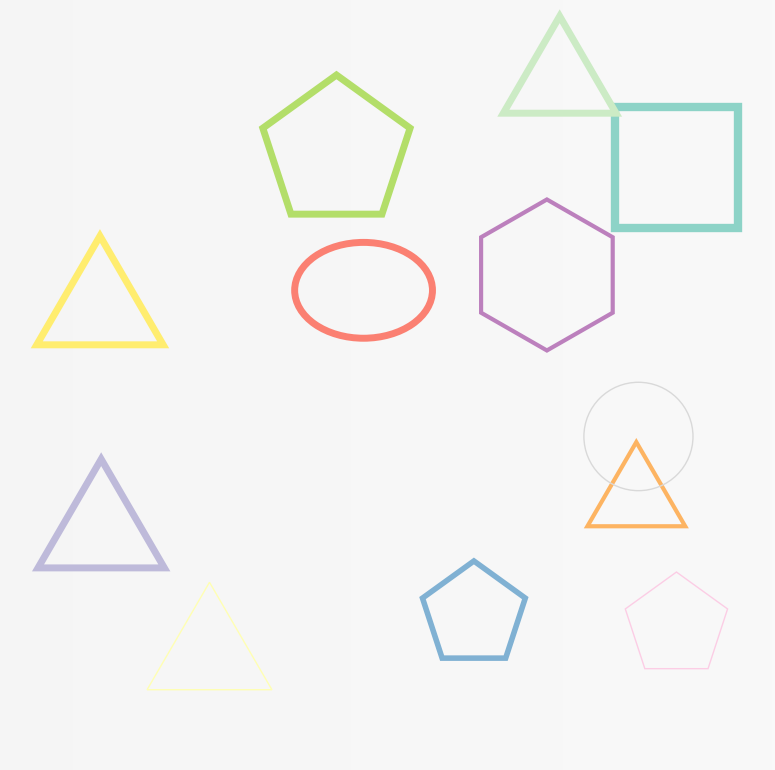[{"shape": "square", "thickness": 3, "radius": 0.4, "center": [0.873, 0.783]}, {"shape": "triangle", "thickness": 0.5, "radius": 0.47, "center": [0.27, 0.151]}, {"shape": "triangle", "thickness": 2.5, "radius": 0.47, "center": [0.131, 0.31]}, {"shape": "oval", "thickness": 2.5, "radius": 0.44, "center": [0.469, 0.623]}, {"shape": "pentagon", "thickness": 2, "radius": 0.35, "center": [0.611, 0.202]}, {"shape": "triangle", "thickness": 1.5, "radius": 0.36, "center": [0.821, 0.353]}, {"shape": "pentagon", "thickness": 2.5, "radius": 0.5, "center": [0.434, 0.803]}, {"shape": "pentagon", "thickness": 0.5, "radius": 0.35, "center": [0.873, 0.188]}, {"shape": "circle", "thickness": 0.5, "radius": 0.35, "center": [0.824, 0.433]}, {"shape": "hexagon", "thickness": 1.5, "radius": 0.49, "center": [0.706, 0.643]}, {"shape": "triangle", "thickness": 2.5, "radius": 0.42, "center": [0.722, 0.895]}, {"shape": "triangle", "thickness": 2.5, "radius": 0.47, "center": [0.129, 0.599]}]